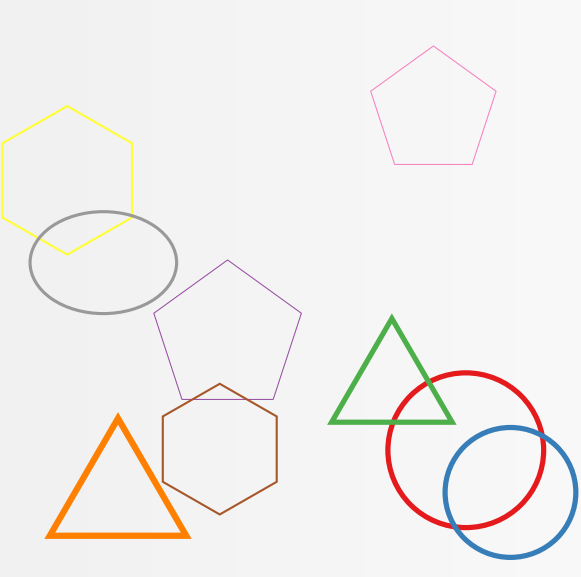[{"shape": "circle", "thickness": 2.5, "radius": 0.67, "center": [0.801, 0.22]}, {"shape": "circle", "thickness": 2.5, "radius": 0.56, "center": [0.878, 0.146]}, {"shape": "triangle", "thickness": 2.5, "radius": 0.6, "center": [0.674, 0.328]}, {"shape": "pentagon", "thickness": 0.5, "radius": 0.67, "center": [0.392, 0.415]}, {"shape": "triangle", "thickness": 3, "radius": 0.68, "center": [0.203, 0.139]}, {"shape": "hexagon", "thickness": 1, "radius": 0.64, "center": [0.116, 0.687]}, {"shape": "hexagon", "thickness": 1, "radius": 0.57, "center": [0.378, 0.221]}, {"shape": "pentagon", "thickness": 0.5, "radius": 0.57, "center": [0.746, 0.806]}, {"shape": "oval", "thickness": 1.5, "radius": 0.63, "center": [0.178, 0.544]}]